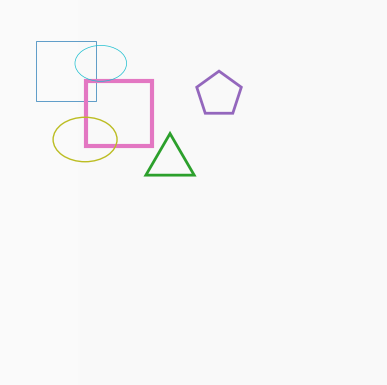[{"shape": "square", "thickness": 0.5, "radius": 0.39, "center": [0.17, 0.815]}, {"shape": "triangle", "thickness": 2, "radius": 0.36, "center": [0.439, 0.581]}, {"shape": "pentagon", "thickness": 2, "radius": 0.3, "center": [0.565, 0.755]}, {"shape": "square", "thickness": 3, "radius": 0.42, "center": [0.307, 0.705]}, {"shape": "oval", "thickness": 1, "radius": 0.41, "center": [0.22, 0.638]}, {"shape": "oval", "thickness": 0.5, "radius": 0.33, "center": [0.26, 0.835]}]